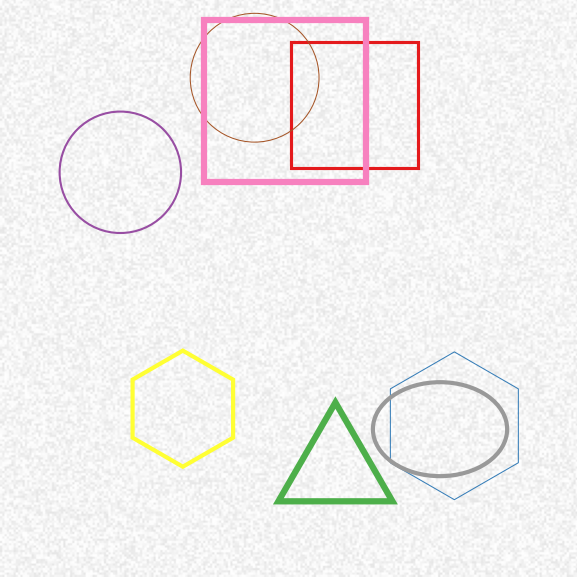[{"shape": "square", "thickness": 1.5, "radius": 0.55, "center": [0.614, 0.817]}, {"shape": "hexagon", "thickness": 0.5, "radius": 0.64, "center": [0.787, 0.262]}, {"shape": "triangle", "thickness": 3, "radius": 0.57, "center": [0.581, 0.188]}, {"shape": "circle", "thickness": 1, "radius": 0.53, "center": [0.208, 0.701]}, {"shape": "hexagon", "thickness": 2, "radius": 0.5, "center": [0.317, 0.291]}, {"shape": "circle", "thickness": 0.5, "radius": 0.56, "center": [0.441, 0.865]}, {"shape": "square", "thickness": 3, "radius": 0.7, "center": [0.493, 0.824]}, {"shape": "oval", "thickness": 2, "radius": 0.58, "center": [0.762, 0.256]}]